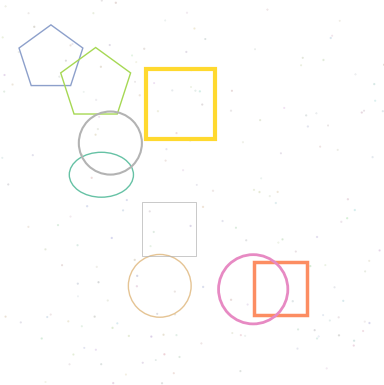[{"shape": "oval", "thickness": 1, "radius": 0.42, "center": [0.263, 0.546]}, {"shape": "square", "thickness": 2.5, "radius": 0.34, "center": [0.728, 0.25]}, {"shape": "pentagon", "thickness": 1, "radius": 0.44, "center": [0.132, 0.848]}, {"shape": "circle", "thickness": 2, "radius": 0.45, "center": [0.658, 0.249]}, {"shape": "pentagon", "thickness": 1, "radius": 0.48, "center": [0.248, 0.781]}, {"shape": "square", "thickness": 3, "radius": 0.45, "center": [0.469, 0.73]}, {"shape": "circle", "thickness": 1, "radius": 0.41, "center": [0.415, 0.258]}, {"shape": "square", "thickness": 0.5, "radius": 0.35, "center": [0.438, 0.406]}, {"shape": "circle", "thickness": 1.5, "radius": 0.41, "center": [0.287, 0.628]}]